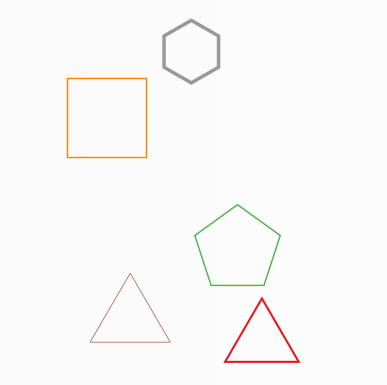[{"shape": "triangle", "thickness": 1.5, "radius": 0.55, "center": [0.676, 0.115]}, {"shape": "pentagon", "thickness": 1, "radius": 0.58, "center": [0.613, 0.352]}, {"shape": "square", "thickness": 1, "radius": 0.51, "center": [0.274, 0.695]}, {"shape": "triangle", "thickness": 0.5, "radius": 0.6, "center": [0.336, 0.171]}, {"shape": "hexagon", "thickness": 2.5, "radius": 0.41, "center": [0.494, 0.866]}]